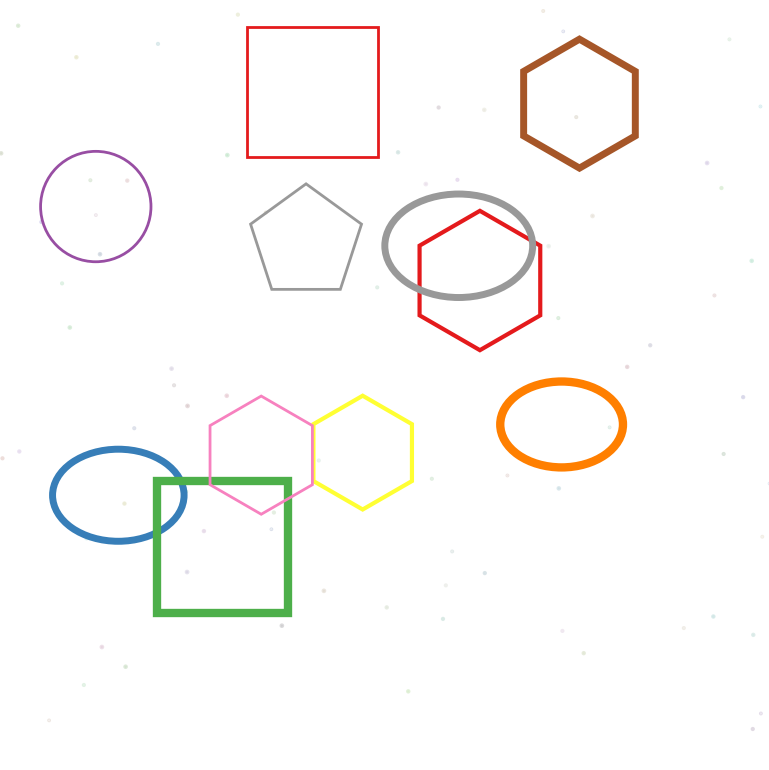[{"shape": "hexagon", "thickness": 1.5, "radius": 0.45, "center": [0.623, 0.636]}, {"shape": "square", "thickness": 1, "radius": 0.42, "center": [0.406, 0.881]}, {"shape": "oval", "thickness": 2.5, "radius": 0.43, "center": [0.154, 0.357]}, {"shape": "square", "thickness": 3, "radius": 0.43, "center": [0.289, 0.29]}, {"shape": "circle", "thickness": 1, "radius": 0.36, "center": [0.124, 0.732]}, {"shape": "oval", "thickness": 3, "radius": 0.4, "center": [0.729, 0.449]}, {"shape": "hexagon", "thickness": 1.5, "radius": 0.37, "center": [0.471, 0.412]}, {"shape": "hexagon", "thickness": 2.5, "radius": 0.42, "center": [0.753, 0.865]}, {"shape": "hexagon", "thickness": 1, "radius": 0.38, "center": [0.339, 0.409]}, {"shape": "pentagon", "thickness": 1, "radius": 0.38, "center": [0.397, 0.685]}, {"shape": "oval", "thickness": 2.5, "radius": 0.48, "center": [0.596, 0.681]}]